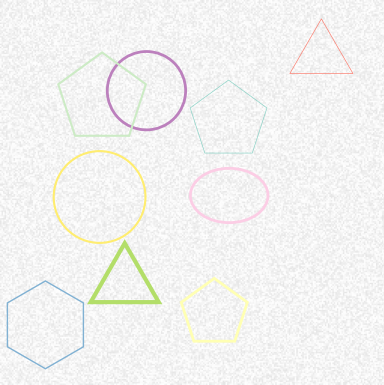[{"shape": "pentagon", "thickness": 0.5, "radius": 0.52, "center": [0.594, 0.687]}, {"shape": "pentagon", "thickness": 2, "radius": 0.45, "center": [0.557, 0.187]}, {"shape": "triangle", "thickness": 0.5, "radius": 0.47, "center": [0.835, 0.856]}, {"shape": "hexagon", "thickness": 1, "radius": 0.57, "center": [0.118, 0.156]}, {"shape": "triangle", "thickness": 3, "radius": 0.51, "center": [0.324, 0.266]}, {"shape": "oval", "thickness": 2, "radius": 0.5, "center": [0.595, 0.492]}, {"shape": "circle", "thickness": 2, "radius": 0.51, "center": [0.38, 0.764]}, {"shape": "pentagon", "thickness": 1.5, "radius": 0.6, "center": [0.265, 0.744]}, {"shape": "circle", "thickness": 1.5, "radius": 0.6, "center": [0.259, 0.488]}]